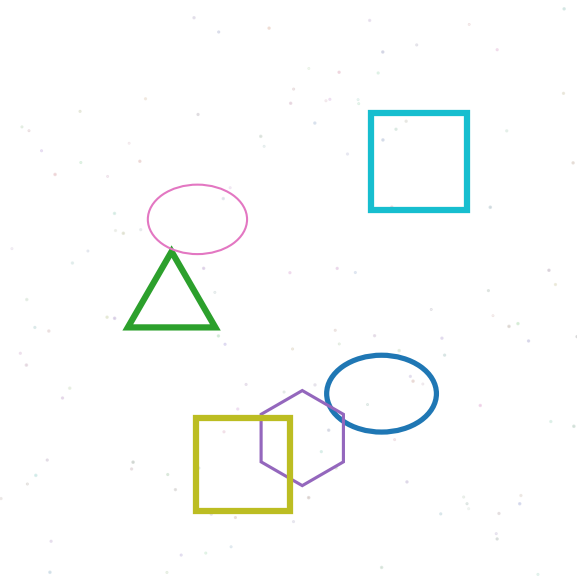[{"shape": "oval", "thickness": 2.5, "radius": 0.48, "center": [0.661, 0.317]}, {"shape": "triangle", "thickness": 3, "radius": 0.44, "center": [0.297, 0.476]}, {"shape": "hexagon", "thickness": 1.5, "radius": 0.41, "center": [0.523, 0.241]}, {"shape": "oval", "thickness": 1, "radius": 0.43, "center": [0.342, 0.619]}, {"shape": "square", "thickness": 3, "radius": 0.41, "center": [0.421, 0.195]}, {"shape": "square", "thickness": 3, "radius": 0.42, "center": [0.726, 0.719]}]